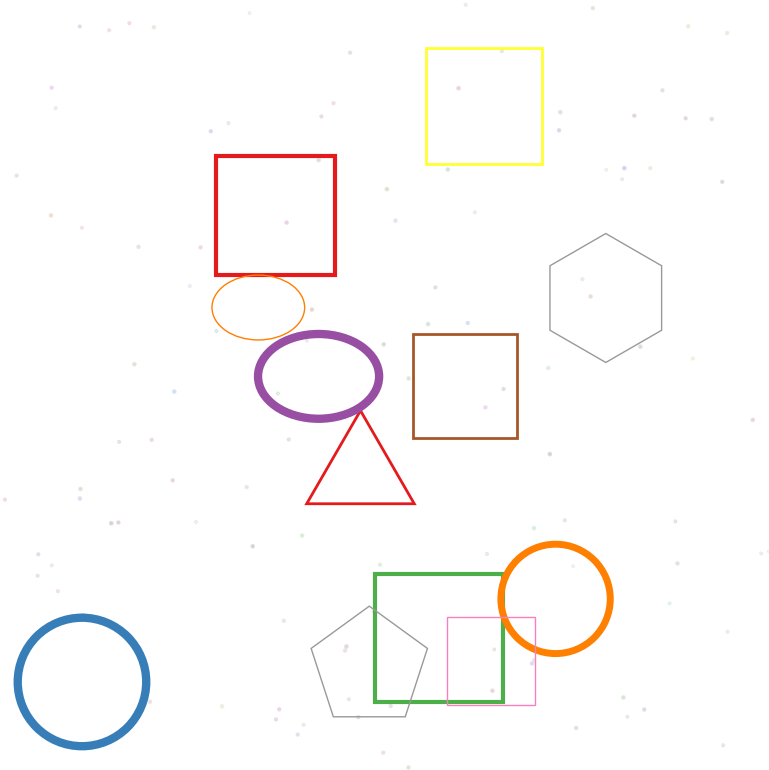[{"shape": "square", "thickness": 1.5, "radius": 0.39, "center": [0.357, 0.72]}, {"shape": "triangle", "thickness": 1, "radius": 0.4, "center": [0.468, 0.386]}, {"shape": "circle", "thickness": 3, "radius": 0.42, "center": [0.106, 0.114]}, {"shape": "square", "thickness": 1.5, "radius": 0.42, "center": [0.571, 0.171]}, {"shape": "oval", "thickness": 3, "radius": 0.39, "center": [0.414, 0.511]}, {"shape": "circle", "thickness": 2.5, "radius": 0.36, "center": [0.722, 0.222]}, {"shape": "oval", "thickness": 0.5, "radius": 0.3, "center": [0.335, 0.601]}, {"shape": "square", "thickness": 1, "radius": 0.38, "center": [0.629, 0.863]}, {"shape": "square", "thickness": 1, "radius": 0.34, "center": [0.604, 0.498]}, {"shape": "square", "thickness": 0.5, "radius": 0.29, "center": [0.638, 0.142]}, {"shape": "hexagon", "thickness": 0.5, "radius": 0.42, "center": [0.787, 0.613]}, {"shape": "pentagon", "thickness": 0.5, "radius": 0.4, "center": [0.48, 0.133]}]